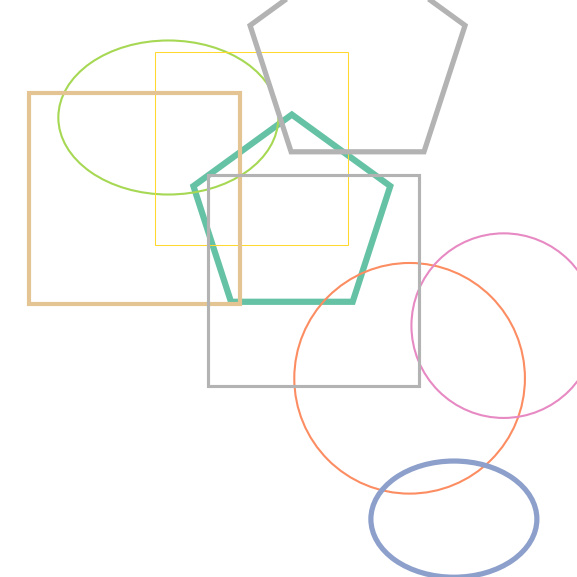[{"shape": "pentagon", "thickness": 3, "radius": 0.9, "center": [0.505, 0.622]}, {"shape": "circle", "thickness": 1, "radius": 1.0, "center": [0.709, 0.344]}, {"shape": "oval", "thickness": 2.5, "radius": 0.72, "center": [0.786, 0.1]}, {"shape": "circle", "thickness": 1, "radius": 0.8, "center": [0.872, 0.435]}, {"shape": "oval", "thickness": 1, "radius": 0.95, "center": [0.292, 0.796]}, {"shape": "square", "thickness": 0.5, "radius": 0.84, "center": [0.435, 0.742]}, {"shape": "square", "thickness": 2, "radius": 0.91, "center": [0.233, 0.656]}, {"shape": "pentagon", "thickness": 2.5, "radius": 0.98, "center": [0.619, 0.895]}, {"shape": "square", "thickness": 1.5, "radius": 0.91, "center": [0.542, 0.513]}]